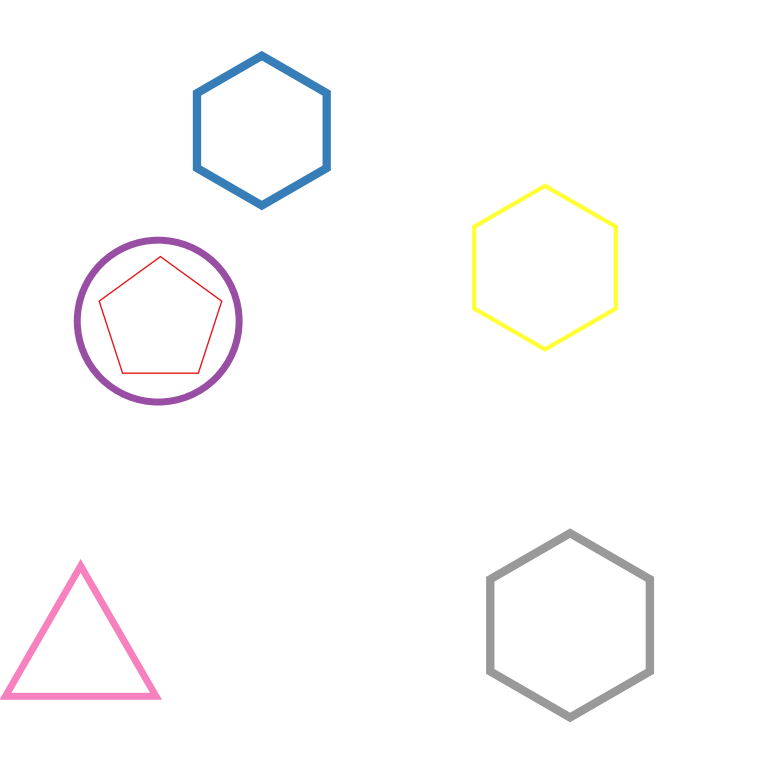[{"shape": "pentagon", "thickness": 0.5, "radius": 0.42, "center": [0.208, 0.583]}, {"shape": "hexagon", "thickness": 3, "radius": 0.49, "center": [0.34, 0.83]}, {"shape": "circle", "thickness": 2.5, "radius": 0.53, "center": [0.205, 0.583]}, {"shape": "hexagon", "thickness": 1.5, "radius": 0.53, "center": [0.708, 0.652]}, {"shape": "triangle", "thickness": 2.5, "radius": 0.56, "center": [0.105, 0.152]}, {"shape": "hexagon", "thickness": 3, "radius": 0.6, "center": [0.74, 0.188]}]